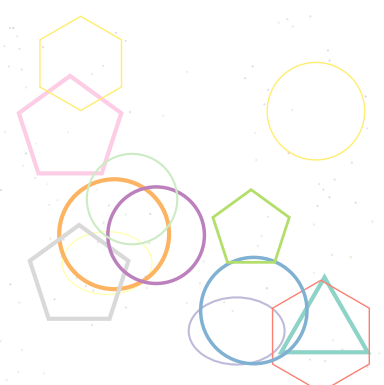[{"shape": "triangle", "thickness": 3, "radius": 0.65, "center": [0.843, 0.15]}, {"shape": "oval", "thickness": 1, "radius": 0.58, "center": [0.278, 0.317]}, {"shape": "oval", "thickness": 1.5, "radius": 0.62, "center": [0.615, 0.14]}, {"shape": "hexagon", "thickness": 1, "radius": 0.73, "center": [0.834, 0.127]}, {"shape": "circle", "thickness": 2.5, "radius": 0.69, "center": [0.659, 0.193]}, {"shape": "circle", "thickness": 3, "radius": 0.71, "center": [0.296, 0.392]}, {"shape": "pentagon", "thickness": 2, "radius": 0.52, "center": [0.652, 0.403]}, {"shape": "pentagon", "thickness": 3, "radius": 0.7, "center": [0.182, 0.663]}, {"shape": "pentagon", "thickness": 3, "radius": 0.67, "center": [0.205, 0.281]}, {"shape": "circle", "thickness": 2.5, "radius": 0.63, "center": [0.406, 0.389]}, {"shape": "circle", "thickness": 1.5, "radius": 0.59, "center": [0.343, 0.483]}, {"shape": "hexagon", "thickness": 1, "radius": 0.61, "center": [0.21, 0.835]}, {"shape": "circle", "thickness": 1, "radius": 0.63, "center": [0.821, 0.711]}]